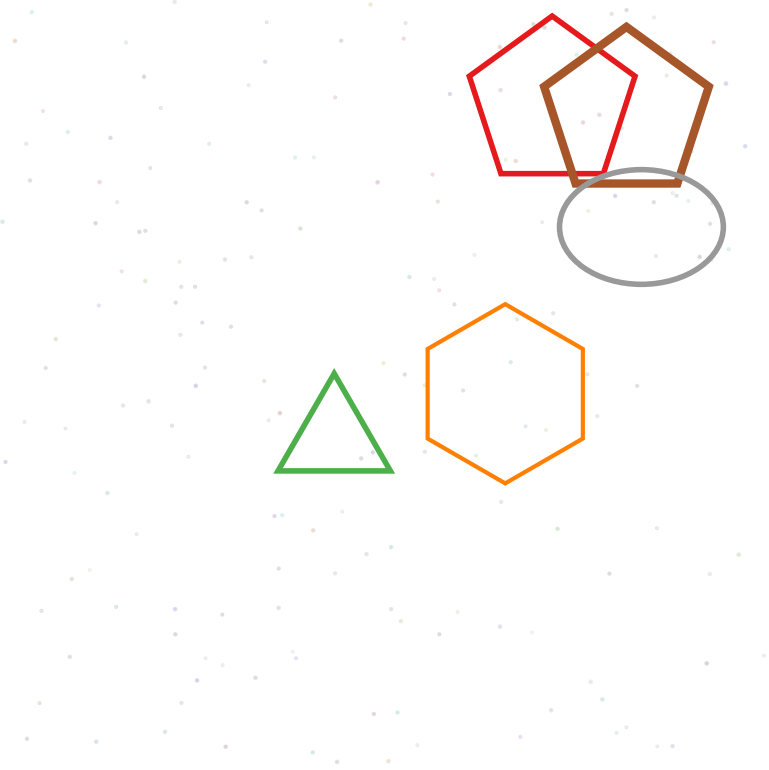[{"shape": "pentagon", "thickness": 2, "radius": 0.57, "center": [0.717, 0.866]}, {"shape": "triangle", "thickness": 2, "radius": 0.42, "center": [0.434, 0.431]}, {"shape": "hexagon", "thickness": 1.5, "radius": 0.58, "center": [0.656, 0.489]}, {"shape": "pentagon", "thickness": 3, "radius": 0.56, "center": [0.814, 0.853]}, {"shape": "oval", "thickness": 2, "radius": 0.53, "center": [0.833, 0.705]}]